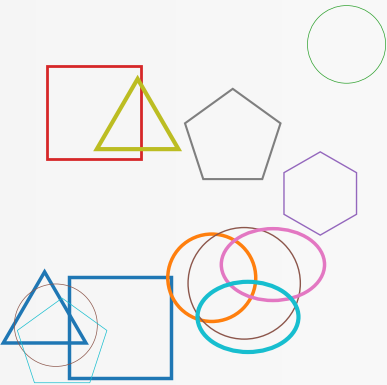[{"shape": "triangle", "thickness": 2.5, "radius": 0.62, "center": [0.115, 0.171]}, {"shape": "square", "thickness": 2.5, "radius": 0.66, "center": [0.31, 0.15]}, {"shape": "circle", "thickness": 2.5, "radius": 0.57, "center": [0.546, 0.279]}, {"shape": "circle", "thickness": 0.5, "radius": 0.5, "center": [0.894, 0.885]}, {"shape": "square", "thickness": 2, "radius": 0.61, "center": [0.243, 0.707]}, {"shape": "hexagon", "thickness": 1, "radius": 0.54, "center": [0.826, 0.497]}, {"shape": "circle", "thickness": 1, "radius": 0.72, "center": [0.63, 0.264]}, {"shape": "circle", "thickness": 0.5, "radius": 0.54, "center": [0.144, 0.155]}, {"shape": "oval", "thickness": 2.5, "radius": 0.67, "center": [0.704, 0.313]}, {"shape": "pentagon", "thickness": 1.5, "radius": 0.65, "center": [0.601, 0.64]}, {"shape": "triangle", "thickness": 3, "radius": 0.61, "center": [0.355, 0.673]}, {"shape": "oval", "thickness": 3, "radius": 0.65, "center": [0.64, 0.177]}, {"shape": "pentagon", "thickness": 0.5, "radius": 0.61, "center": [0.16, 0.104]}]